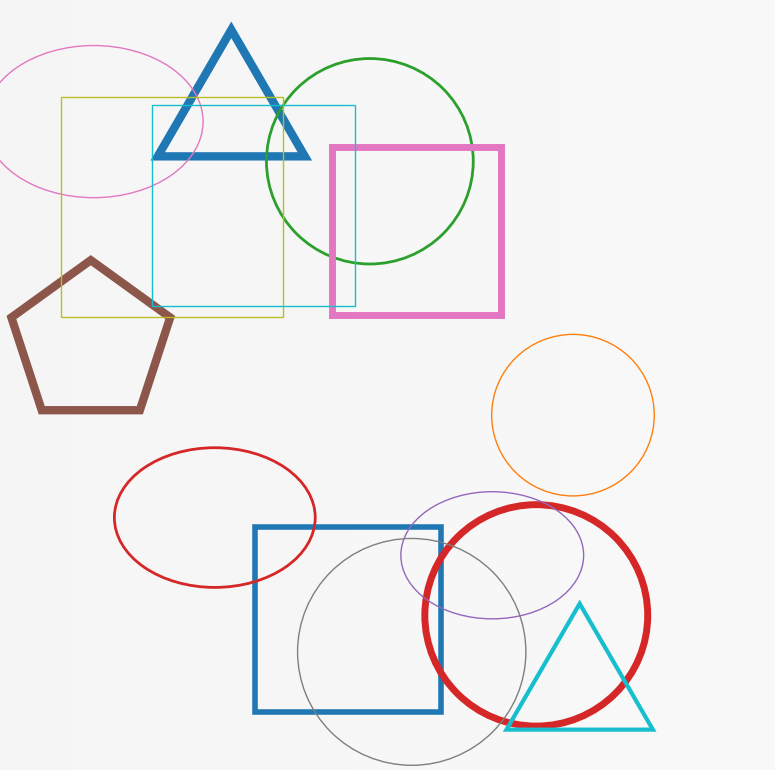[{"shape": "triangle", "thickness": 3, "radius": 0.55, "center": [0.298, 0.852]}, {"shape": "square", "thickness": 2, "radius": 0.6, "center": [0.449, 0.195]}, {"shape": "circle", "thickness": 0.5, "radius": 0.52, "center": [0.739, 0.461]}, {"shape": "circle", "thickness": 1, "radius": 0.67, "center": [0.477, 0.791]}, {"shape": "oval", "thickness": 1, "radius": 0.65, "center": [0.277, 0.328]}, {"shape": "circle", "thickness": 2.5, "radius": 0.72, "center": [0.692, 0.201]}, {"shape": "oval", "thickness": 0.5, "radius": 0.59, "center": [0.635, 0.279]}, {"shape": "pentagon", "thickness": 3, "radius": 0.54, "center": [0.117, 0.554]}, {"shape": "square", "thickness": 2.5, "radius": 0.55, "center": [0.537, 0.7]}, {"shape": "oval", "thickness": 0.5, "radius": 0.71, "center": [0.121, 0.842]}, {"shape": "circle", "thickness": 0.5, "radius": 0.74, "center": [0.531, 0.153]}, {"shape": "square", "thickness": 0.5, "radius": 0.72, "center": [0.222, 0.731]}, {"shape": "triangle", "thickness": 1.5, "radius": 0.55, "center": [0.748, 0.107]}, {"shape": "square", "thickness": 0.5, "radius": 0.65, "center": [0.327, 0.733]}]